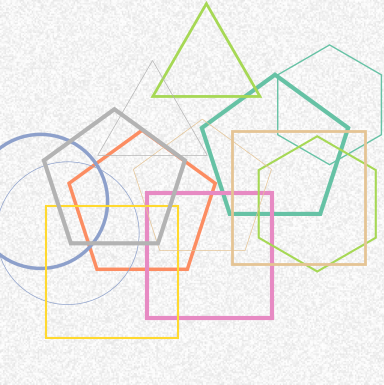[{"shape": "pentagon", "thickness": 3, "radius": 1.0, "center": [0.714, 0.606]}, {"shape": "hexagon", "thickness": 1, "radius": 0.78, "center": [0.856, 0.728]}, {"shape": "pentagon", "thickness": 2.5, "radius": 1.0, "center": [0.369, 0.462]}, {"shape": "circle", "thickness": 2.5, "radius": 0.87, "center": [0.105, 0.477]}, {"shape": "circle", "thickness": 0.5, "radius": 0.93, "center": [0.176, 0.394]}, {"shape": "square", "thickness": 3, "radius": 0.81, "center": [0.543, 0.337]}, {"shape": "hexagon", "thickness": 1.5, "radius": 0.88, "center": [0.824, 0.47]}, {"shape": "triangle", "thickness": 2, "radius": 0.8, "center": [0.536, 0.83]}, {"shape": "square", "thickness": 1.5, "radius": 0.86, "center": [0.29, 0.294]}, {"shape": "square", "thickness": 2, "radius": 0.86, "center": [0.775, 0.488]}, {"shape": "pentagon", "thickness": 0.5, "radius": 0.94, "center": [0.526, 0.502]}, {"shape": "pentagon", "thickness": 3, "radius": 0.96, "center": [0.297, 0.524]}, {"shape": "triangle", "thickness": 0.5, "radius": 0.82, "center": [0.396, 0.679]}]